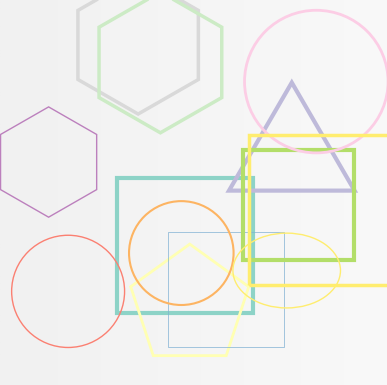[{"shape": "square", "thickness": 3, "radius": 0.88, "center": [0.478, 0.362]}, {"shape": "pentagon", "thickness": 2, "radius": 0.8, "center": [0.49, 0.206]}, {"shape": "triangle", "thickness": 3, "radius": 0.94, "center": [0.753, 0.598]}, {"shape": "circle", "thickness": 1, "radius": 0.73, "center": [0.176, 0.243]}, {"shape": "square", "thickness": 0.5, "radius": 0.75, "center": [0.582, 0.247]}, {"shape": "circle", "thickness": 1.5, "radius": 0.67, "center": [0.468, 0.343]}, {"shape": "square", "thickness": 3, "radius": 0.72, "center": [0.77, 0.467]}, {"shape": "circle", "thickness": 2, "radius": 0.93, "center": [0.816, 0.788]}, {"shape": "hexagon", "thickness": 2.5, "radius": 0.9, "center": [0.357, 0.883]}, {"shape": "hexagon", "thickness": 1, "radius": 0.72, "center": [0.125, 0.579]}, {"shape": "hexagon", "thickness": 2.5, "radius": 0.91, "center": [0.414, 0.838]}, {"shape": "oval", "thickness": 1, "radius": 0.69, "center": [0.74, 0.297]}, {"shape": "square", "thickness": 2.5, "radius": 0.97, "center": [0.836, 0.455]}]